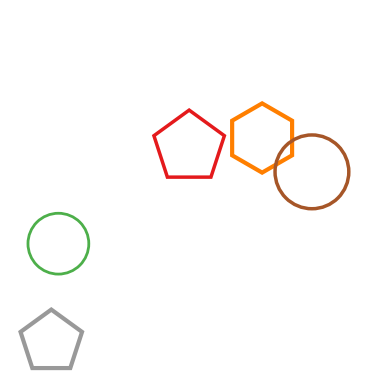[{"shape": "pentagon", "thickness": 2.5, "radius": 0.48, "center": [0.491, 0.618]}, {"shape": "circle", "thickness": 2, "radius": 0.39, "center": [0.152, 0.367]}, {"shape": "hexagon", "thickness": 3, "radius": 0.45, "center": [0.681, 0.642]}, {"shape": "circle", "thickness": 2.5, "radius": 0.48, "center": [0.81, 0.554]}, {"shape": "pentagon", "thickness": 3, "radius": 0.42, "center": [0.133, 0.112]}]